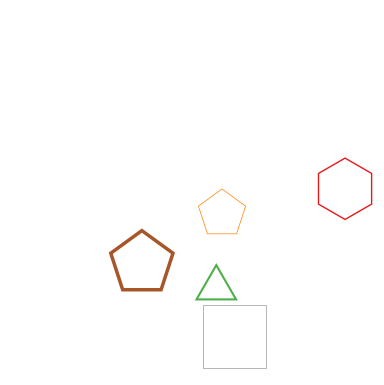[{"shape": "hexagon", "thickness": 1, "radius": 0.4, "center": [0.896, 0.51]}, {"shape": "triangle", "thickness": 1.5, "radius": 0.3, "center": [0.562, 0.252]}, {"shape": "pentagon", "thickness": 0.5, "radius": 0.32, "center": [0.577, 0.445]}, {"shape": "pentagon", "thickness": 2.5, "radius": 0.42, "center": [0.369, 0.316]}, {"shape": "square", "thickness": 0.5, "radius": 0.41, "center": [0.608, 0.126]}]